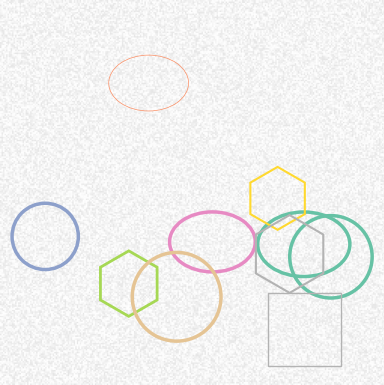[{"shape": "circle", "thickness": 2.5, "radius": 0.54, "center": [0.86, 0.333]}, {"shape": "oval", "thickness": 2.5, "radius": 0.6, "center": [0.789, 0.366]}, {"shape": "oval", "thickness": 0.5, "radius": 0.52, "center": [0.386, 0.784]}, {"shape": "circle", "thickness": 2.5, "radius": 0.43, "center": [0.117, 0.386]}, {"shape": "oval", "thickness": 2.5, "radius": 0.56, "center": [0.552, 0.372]}, {"shape": "hexagon", "thickness": 2, "radius": 0.43, "center": [0.334, 0.263]}, {"shape": "hexagon", "thickness": 1.5, "radius": 0.41, "center": [0.721, 0.485]}, {"shape": "circle", "thickness": 2.5, "radius": 0.58, "center": [0.459, 0.229]}, {"shape": "square", "thickness": 1, "radius": 0.47, "center": [0.791, 0.144]}, {"shape": "hexagon", "thickness": 1.5, "radius": 0.51, "center": [0.752, 0.34]}]